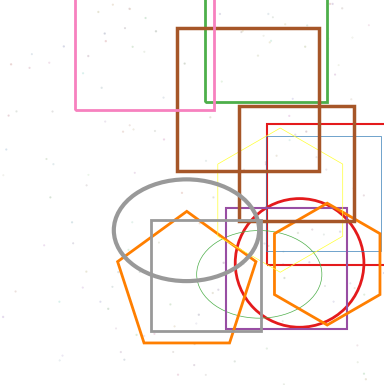[{"shape": "square", "thickness": 1.5, "radius": 0.91, "center": [0.875, 0.494]}, {"shape": "circle", "thickness": 2, "radius": 0.84, "center": [0.778, 0.317]}, {"shape": "square", "thickness": 0.5, "radius": 0.75, "center": [0.841, 0.498]}, {"shape": "oval", "thickness": 0.5, "radius": 0.81, "center": [0.673, 0.287]}, {"shape": "square", "thickness": 2, "radius": 0.8, "center": [0.691, 0.895]}, {"shape": "square", "thickness": 1.5, "radius": 0.78, "center": [0.744, 0.303]}, {"shape": "pentagon", "thickness": 2, "radius": 0.94, "center": [0.485, 0.262]}, {"shape": "hexagon", "thickness": 2, "radius": 0.79, "center": [0.85, 0.314]}, {"shape": "hexagon", "thickness": 0.5, "radius": 0.94, "center": [0.728, 0.48]}, {"shape": "square", "thickness": 2.5, "radius": 0.75, "center": [0.77, 0.576]}, {"shape": "square", "thickness": 2.5, "radius": 0.93, "center": [0.644, 0.741]}, {"shape": "square", "thickness": 2, "radius": 0.9, "center": [0.375, 0.894]}, {"shape": "square", "thickness": 2, "radius": 0.72, "center": [0.535, 0.284]}, {"shape": "oval", "thickness": 3, "radius": 0.94, "center": [0.484, 0.402]}]